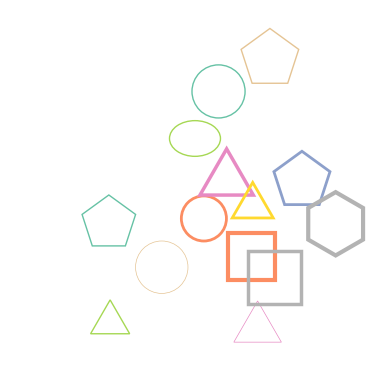[{"shape": "circle", "thickness": 1, "radius": 0.34, "center": [0.568, 0.763]}, {"shape": "pentagon", "thickness": 1, "radius": 0.37, "center": [0.283, 0.42]}, {"shape": "square", "thickness": 3, "radius": 0.3, "center": [0.654, 0.334]}, {"shape": "circle", "thickness": 2, "radius": 0.29, "center": [0.53, 0.433]}, {"shape": "pentagon", "thickness": 2, "radius": 0.38, "center": [0.784, 0.53]}, {"shape": "triangle", "thickness": 2.5, "radius": 0.4, "center": [0.589, 0.533]}, {"shape": "triangle", "thickness": 0.5, "radius": 0.36, "center": [0.669, 0.147]}, {"shape": "oval", "thickness": 1, "radius": 0.33, "center": [0.506, 0.64]}, {"shape": "triangle", "thickness": 1, "radius": 0.29, "center": [0.286, 0.162]}, {"shape": "triangle", "thickness": 2, "radius": 0.31, "center": [0.656, 0.465]}, {"shape": "pentagon", "thickness": 1, "radius": 0.39, "center": [0.701, 0.847]}, {"shape": "circle", "thickness": 0.5, "radius": 0.34, "center": [0.42, 0.306]}, {"shape": "hexagon", "thickness": 3, "radius": 0.41, "center": [0.872, 0.419]}, {"shape": "square", "thickness": 2.5, "radius": 0.34, "center": [0.713, 0.28]}]